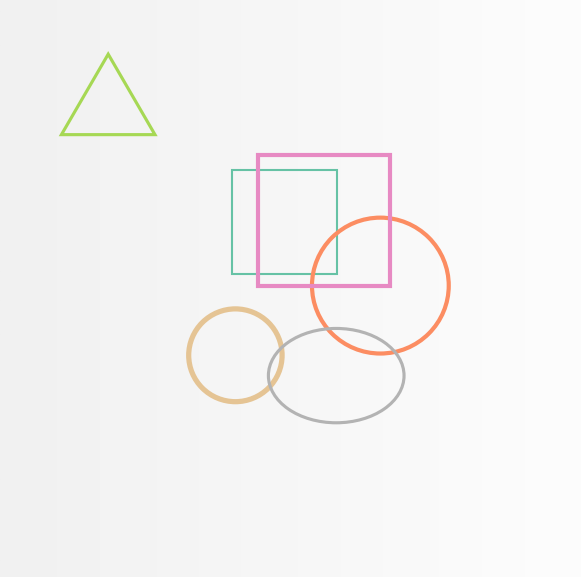[{"shape": "square", "thickness": 1, "radius": 0.45, "center": [0.489, 0.615]}, {"shape": "circle", "thickness": 2, "radius": 0.59, "center": [0.654, 0.505]}, {"shape": "square", "thickness": 2, "radius": 0.57, "center": [0.558, 0.618]}, {"shape": "triangle", "thickness": 1.5, "radius": 0.46, "center": [0.186, 0.812]}, {"shape": "circle", "thickness": 2.5, "radius": 0.4, "center": [0.405, 0.384]}, {"shape": "oval", "thickness": 1.5, "radius": 0.58, "center": [0.578, 0.349]}]